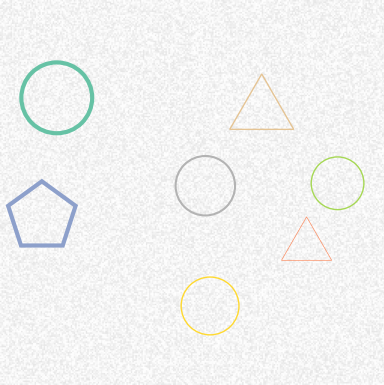[{"shape": "circle", "thickness": 3, "radius": 0.46, "center": [0.147, 0.746]}, {"shape": "triangle", "thickness": 0.5, "radius": 0.38, "center": [0.796, 0.361]}, {"shape": "pentagon", "thickness": 3, "radius": 0.46, "center": [0.109, 0.437]}, {"shape": "circle", "thickness": 1, "radius": 0.34, "center": [0.877, 0.524]}, {"shape": "circle", "thickness": 1, "radius": 0.38, "center": [0.546, 0.205]}, {"shape": "triangle", "thickness": 1, "radius": 0.48, "center": [0.68, 0.712]}, {"shape": "circle", "thickness": 1.5, "radius": 0.39, "center": [0.533, 0.518]}]